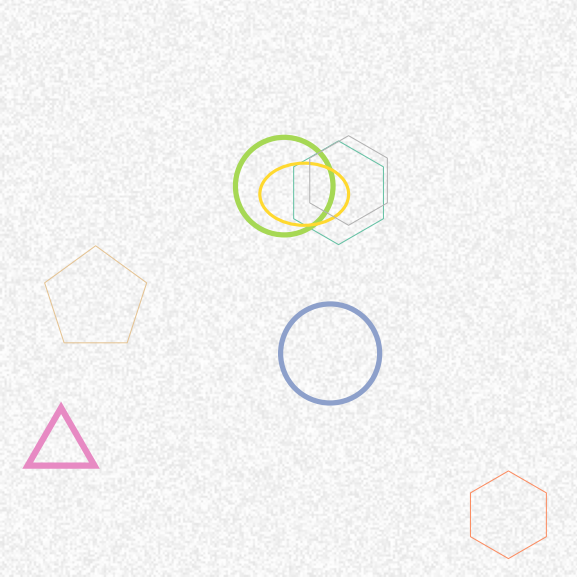[{"shape": "hexagon", "thickness": 0.5, "radius": 0.45, "center": [0.586, 0.665]}, {"shape": "hexagon", "thickness": 0.5, "radius": 0.38, "center": [0.88, 0.108]}, {"shape": "circle", "thickness": 2.5, "radius": 0.43, "center": [0.572, 0.387]}, {"shape": "triangle", "thickness": 3, "radius": 0.33, "center": [0.106, 0.226]}, {"shape": "circle", "thickness": 2.5, "radius": 0.42, "center": [0.492, 0.677]}, {"shape": "oval", "thickness": 1.5, "radius": 0.38, "center": [0.527, 0.663]}, {"shape": "pentagon", "thickness": 0.5, "radius": 0.46, "center": [0.166, 0.481]}, {"shape": "hexagon", "thickness": 0.5, "radius": 0.39, "center": [0.604, 0.687]}]